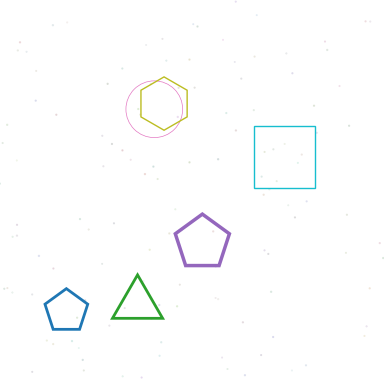[{"shape": "pentagon", "thickness": 2, "radius": 0.29, "center": [0.172, 0.192]}, {"shape": "triangle", "thickness": 2, "radius": 0.38, "center": [0.357, 0.211]}, {"shape": "pentagon", "thickness": 2.5, "radius": 0.37, "center": [0.526, 0.37]}, {"shape": "circle", "thickness": 0.5, "radius": 0.37, "center": [0.401, 0.716]}, {"shape": "hexagon", "thickness": 1, "radius": 0.35, "center": [0.426, 0.731]}, {"shape": "square", "thickness": 1, "radius": 0.4, "center": [0.739, 0.592]}]